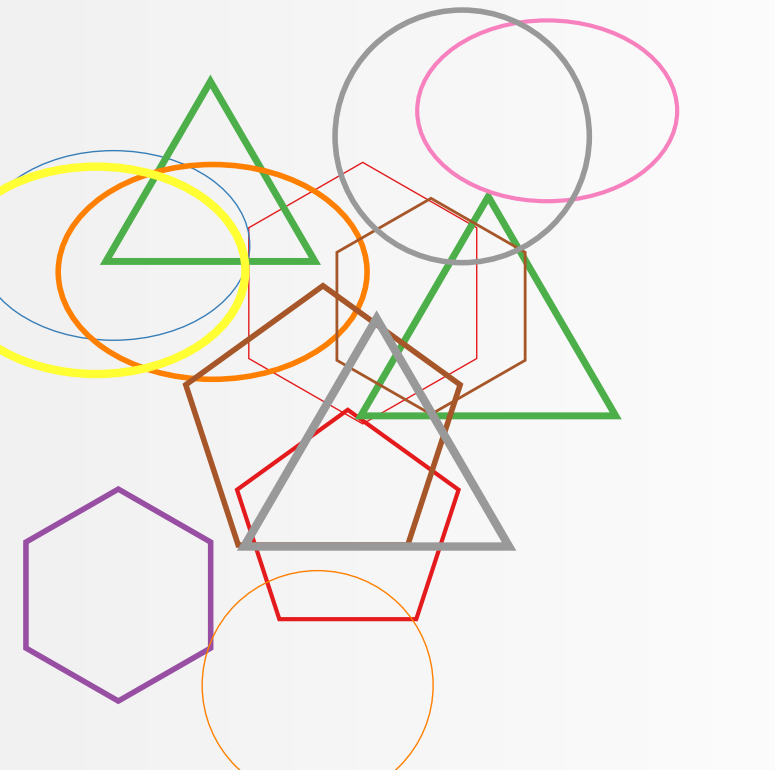[{"shape": "pentagon", "thickness": 1.5, "radius": 0.75, "center": [0.449, 0.317]}, {"shape": "hexagon", "thickness": 0.5, "radius": 0.85, "center": [0.468, 0.619]}, {"shape": "oval", "thickness": 0.5, "radius": 0.88, "center": [0.146, 0.681]}, {"shape": "triangle", "thickness": 2.5, "radius": 0.78, "center": [0.272, 0.738]}, {"shape": "triangle", "thickness": 2.5, "radius": 0.95, "center": [0.63, 0.555]}, {"shape": "hexagon", "thickness": 2, "radius": 0.69, "center": [0.153, 0.227]}, {"shape": "oval", "thickness": 2, "radius": 1.0, "center": [0.274, 0.647]}, {"shape": "circle", "thickness": 0.5, "radius": 0.75, "center": [0.41, 0.11]}, {"shape": "oval", "thickness": 3, "radius": 0.96, "center": [0.124, 0.649]}, {"shape": "hexagon", "thickness": 1, "radius": 0.7, "center": [0.556, 0.602]}, {"shape": "pentagon", "thickness": 2, "radius": 0.93, "center": [0.417, 0.443]}, {"shape": "oval", "thickness": 1.5, "radius": 0.84, "center": [0.706, 0.856]}, {"shape": "circle", "thickness": 2, "radius": 0.82, "center": [0.596, 0.823]}, {"shape": "triangle", "thickness": 3, "radius": 0.99, "center": [0.486, 0.389]}]